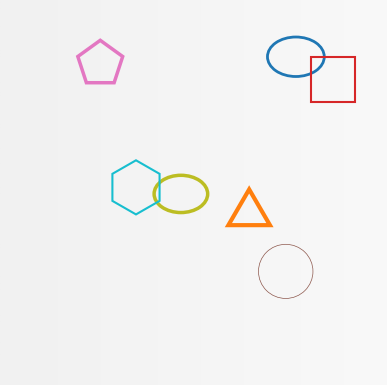[{"shape": "oval", "thickness": 2, "radius": 0.37, "center": [0.764, 0.853]}, {"shape": "triangle", "thickness": 3, "radius": 0.31, "center": [0.643, 0.446]}, {"shape": "square", "thickness": 1.5, "radius": 0.29, "center": [0.859, 0.794]}, {"shape": "circle", "thickness": 0.5, "radius": 0.35, "center": [0.737, 0.295]}, {"shape": "pentagon", "thickness": 2.5, "radius": 0.3, "center": [0.259, 0.834]}, {"shape": "oval", "thickness": 2.5, "radius": 0.35, "center": [0.467, 0.496]}, {"shape": "hexagon", "thickness": 1.5, "radius": 0.35, "center": [0.351, 0.513]}]